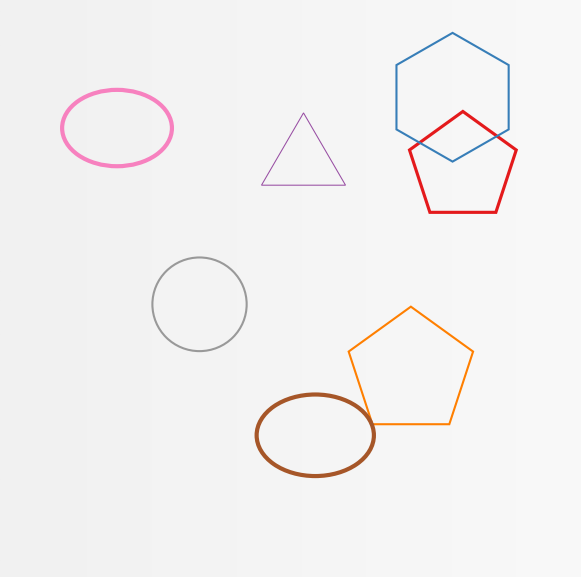[{"shape": "pentagon", "thickness": 1.5, "radius": 0.48, "center": [0.796, 0.71]}, {"shape": "hexagon", "thickness": 1, "radius": 0.56, "center": [0.779, 0.831]}, {"shape": "triangle", "thickness": 0.5, "radius": 0.42, "center": [0.522, 0.72]}, {"shape": "pentagon", "thickness": 1, "radius": 0.56, "center": [0.707, 0.356]}, {"shape": "oval", "thickness": 2, "radius": 0.5, "center": [0.542, 0.245]}, {"shape": "oval", "thickness": 2, "radius": 0.47, "center": [0.201, 0.777]}, {"shape": "circle", "thickness": 1, "radius": 0.41, "center": [0.343, 0.472]}]